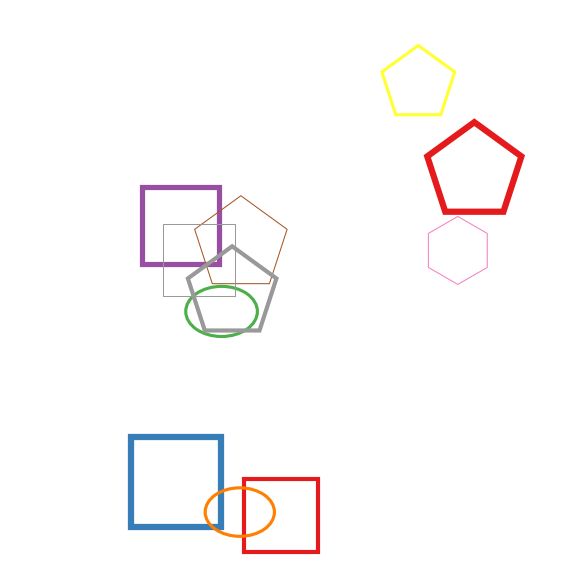[{"shape": "pentagon", "thickness": 3, "radius": 0.43, "center": [0.821, 0.702]}, {"shape": "square", "thickness": 2, "radius": 0.32, "center": [0.486, 0.107]}, {"shape": "square", "thickness": 3, "radius": 0.39, "center": [0.305, 0.164]}, {"shape": "oval", "thickness": 1.5, "radius": 0.31, "center": [0.384, 0.46]}, {"shape": "square", "thickness": 2.5, "radius": 0.33, "center": [0.312, 0.608]}, {"shape": "oval", "thickness": 1.5, "radius": 0.3, "center": [0.415, 0.112]}, {"shape": "pentagon", "thickness": 1.5, "radius": 0.33, "center": [0.724, 0.854]}, {"shape": "pentagon", "thickness": 0.5, "radius": 0.42, "center": [0.417, 0.576]}, {"shape": "hexagon", "thickness": 0.5, "radius": 0.29, "center": [0.793, 0.565]}, {"shape": "pentagon", "thickness": 2, "radius": 0.4, "center": [0.402, 0.492]}, {"shape": "square", "thickness": 0.5, "radius": 0.31, "center": [0.345, 0.549]}]